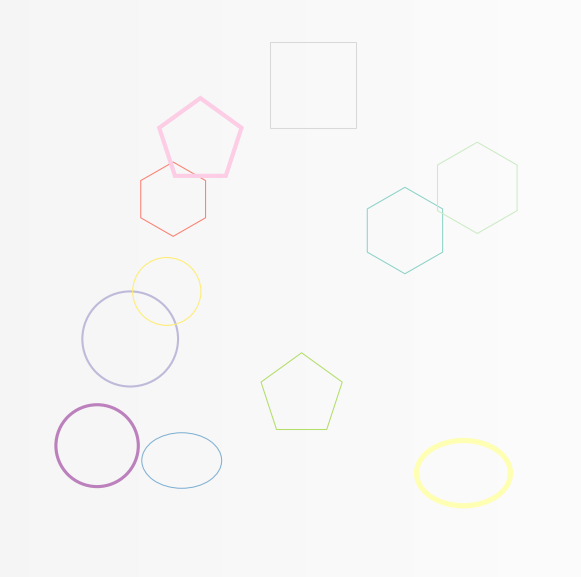[{"shape": "hexagon", "thickness": 0.5, "radius": 0.37, "center": [0.697, 0.6]}, {"shape": "oval", "thickness": 2.5, "radius": 0.4, "center": [0.797, 0.18]}, {"shape": "circle", "thickness": 1, "radius": 0.41, "center": [0.224, 0.412]}, {"shape": "hexagon", "thickness": 0.5, "radius": 0.32, "center": [0.298, 0.654]}, {"shape": "oval", "thickness": 0.5, "radius": 0.34, "center": [0.313, 0.202]}, {"shape": "pentagon", "thickness": 0.5, "radius": 0.37, "center": [0.519, 0.315]}, {"shape": "pentagon", "thickness": 2, "radius": 0.37, "center": [0.345, 0.755]}, {"shape": "square", "thickness": 0.5, "radius": 0.37, "center": [0.539, 0.852]}, {"shape": "circle", "thickness": 1.5, "radius": 0.35, "center": [0.167, 0.227]}, {"shape": "hexagon", "thickness": 0.5, "radius": 0.4, "center": [0.821, 0.674]}, {"shape": "circle", "thickness": 0.5, "radius": 0.29, "center": [0.287, 0.494]}]